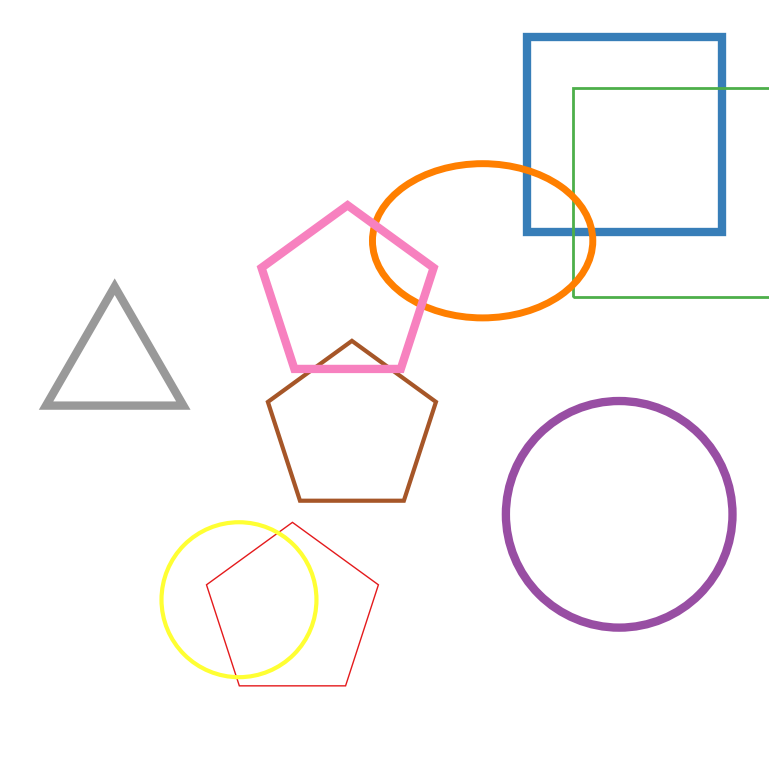[{"shape": "pentagon", "thickness": 0.5, "radius": 0.59, "center": [0.38, 0.204]}, {"shape": "square", "thickness": 3, "radius": 0.63, "center": [0.811, 0.825]}, {"shape": "square", "thickness": 1, "radius": 0.68, "center": [0.88, 0.75]}, {"shape": "circle", "thickness": 3, "radius": 0.74, "center": [0.804, 0.332]}, {"shape": "oval", "thickness": 2.5, "radius": 0.72, "center": [0.627, 0.687]}, {"shape": "circle", "thickness": 1.5, "radius": 0.5, "center": [0.31, 0.221]}, {"shape": "pentagon", "thickness": 1.5, "radius": 0.57, "center": [0.457, 0.443]}, {"shape": "pentagon", "thickness": 3, "radius": 0.59, "center": [0.451, 0.616]}, {"shape": "triangle", "thickness": 3, "radius": 0.51, "center": [0.149, 0.525]}]